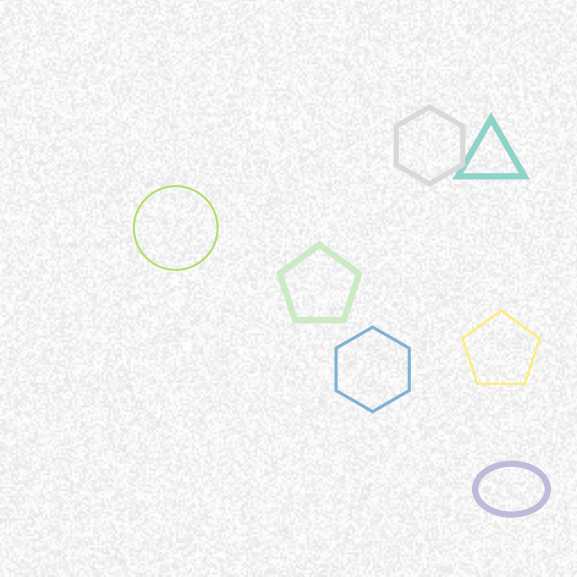[{"shape": "triangle", "thickness": 3, "radius": 0.33, "center": [0.85, 0.727]}, {"shape": "oval", "thickness": 3, "radius": 0.31, "center": [0.886, 0.152]}, {"shape": "hexagon", "thickness": 1.5, "radius": 0.37, "center": [0.645, 0.36]}, {"shape": "circle", "thickness": 1, "radius": 0.36, "center": [0.304, 0.604]}, {"shape": "hexagon", "thickness": 2.5, "radius": 0.33, "center": [0.744, 0.747]}, {"shape": "pentagon", "thickness": 3, "radius": 0.36, "center": [0.553, 0.503]}, {"shape": "pentagon", "thickness": 1, "radius": 0.35, "center": [0.868, 0.391]}]